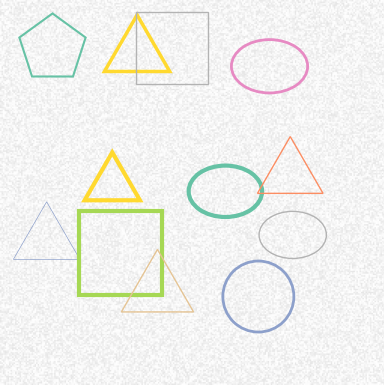[{"shape": "oval", "thickness": 3, "radius": 0.48, "center": [0.585, 0.503]}, {"shape": "pentagon", "thickness": 1.5, "radius": 0.45, "center": [0.136, 0.875]}, {"shape": "triangle", "thickness": 1, "radius": 0.49, "center": [0.754, 0.547]}, {"shape": "circle", "thickness": 2, "radius": 0.46, "center": [0.671, 0.23]}, {"shape": "triangle", "thickness": 0.5, "radius": 0.5, "center": [0.121, 0.376]}, {"shape": "oval", "thickness": 2, "radius": 0.49, "center": [0.7, 0.828]}, {"shape": "square", "thickness": 3, "radius": 0.54, "center": [0.312, 0.343]}, {"shape": "triangle", "thickness": 2.5, "radius": 0.49, "center": [0.356, 0.863]}, {"shape": "triangle", "thickness": 3, "radius": 0.41, "center": [0.292, 0.521]}, {"shape": "triangle", "thickness": 1, "radius": 0.54, "center": [0.409, 0.244]}, {"shape": "square", "thickness": 1, "radius": 0.47, "center": [0.448, 0.876]}, {"shape": "oval", "thickness": 1, "radius": 0.44, "center": [0.76, 0.39]}]